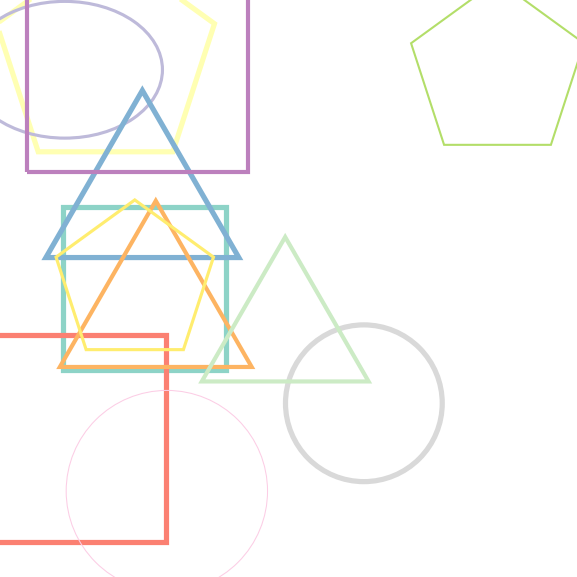[{"shape": "square", "thickness": 2.5, "radius": 0.71, "center": [0.25, 0.5]}, {"shape": "pentagon", "thickness": 2.5, "radius": 0.99, "center": [0.183, 0.897]}, {"shape": "oval", "thickness": 1.5, "radius": 0.85, "center": [0.112, 0.878]}, {"shape": "square", "thickness": 2.5, "radius": 0.9, "center": [0.109, 0.24]}, {"shape": "triangle", "thickness": 2.5, "radius": 0.96, "center": [0.247, 0.65]}, {"shape": "triangle", "thickness": 2, "radius": 0.96, "center": [0.27, 0.46]}, {"shape": "pentagon", "thickness": 1, "radius": 0.79, "center": [0.861, 0.876]}, {"shape": "circle", "thickness": 0.5, "radius": 0.87, "center": [0.289, 0.149]}, {"shape": "circle", "thickness": 2.5, "radius": 0.68, "center": [0.63, 0.301]}, {"shape": "square", "thickness": 2, "radius": 0.96, "center": [0.239, 0.893]}, {"shape": "triangle", "thickness": 2, "radius": 0.83, "center": [0.494, 0.422]}, {"shape": "pentagon", "thickness": 1.5, "radius": 0.72, "center": [0.233, 0.51]}]